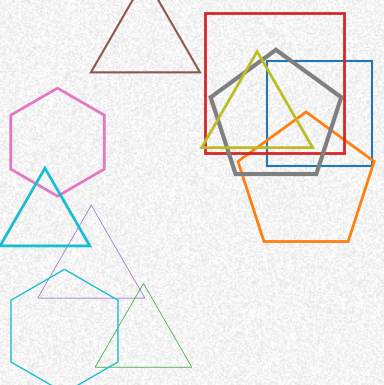[{"shape": "square", "thickness": 1.5, "radius": 0.68, "center": [0.83, 0.705]}, {"shape": "pentagon", "thickness": 2, "radius": 0.93, "center": [0.795, 0.523]}, {"shape": "triangle", "thickness": 0.5, "radius": 0.73, "center": [0.373, 0.119]}, {"shape": "square", "thickness": 2, "radius": 0.91, "center": [0.713, 0.785]}, {"shape": "triangle", "thickness": 0.5, "radius": 0.8, "center": [0.237, 0.306]}, {"shape": "triangle", "thickness": 1.5, "radius": 0.82, "center": [0.378, 0.894]}, {"shape": "hexagon", "thickness": 2, "radius": 0.7, "center": [0.149, 0.631]}, {"shape": "pentagon", "thickness": 3, "radius": 0.89, "center": [0.717, 0.692]}, {"shape": "triangle", "thickness": 2, "radius": 0.83, "center": [0.668, 0.7]}, {"shape": "triangle", "thickness": 2, "radius": 0.67, "center": [0.117, 0.429]}, {"shape": "hexagon", "thickness": 1, "radius": 0.8, "center": [0.168, 0.14]}]